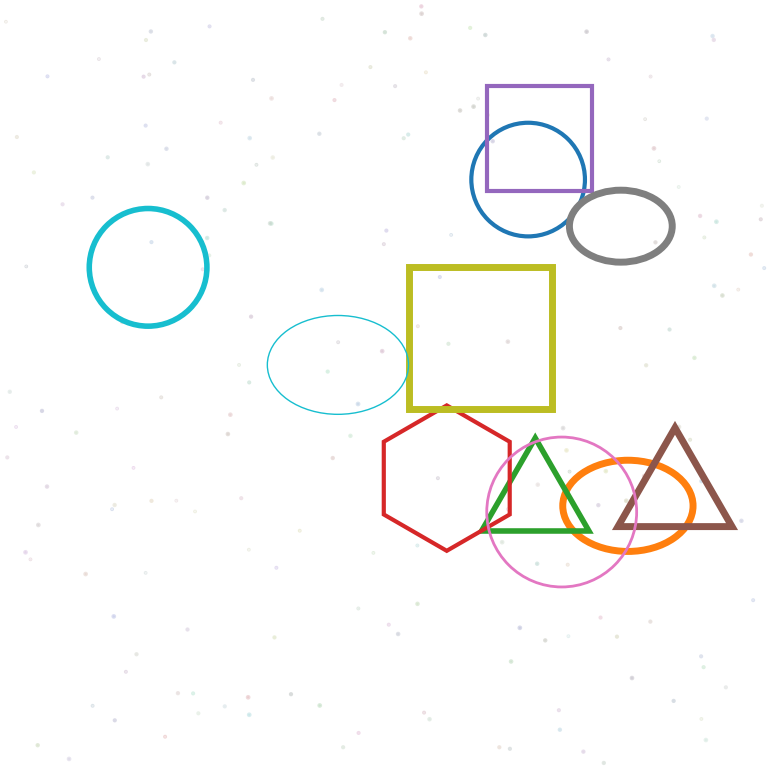[{"shape": "circle", "thickness": 1.5, "radius": 0.37, "center": [0.686, 0.767]}, {"shape": "oval", "thickness": 2.5, "radius": 0.42, "center": [0.815, 0.343]}, {"shape": "triangle", "thickness": 2, "radius": 0.4, "center": [0.695, 0.351]}, {"shape": "hexagon", "thickness": 1.5, "radius": 0.47, "center": [0.58, 0.379]}, {"shape": "square", "thickness": 1.5, "radius": 0.34, "center": [0.7, 0.821]}, {"shape": "triangle", "thickness": 2.5, "radius": 0.43, "center": [0.877, 0.359]}, {"shape": "circle", "thickness": 1, "radius": 0.49, "center": [0.729, 0.335]}, {"shape": "oval", "thickness": 2.5, "radius": 0.33, "center": [0.806, 0.706]}, {"shape": "square", "thickness": 2.5, "radius": 0.46, "center": [0.624, 0.561]}, {"shape": "oval", "thickness": 0.5, "radius": 0.46, "center": [0.439, 0.526]}, {"shape": "circle", "thickness": 2, "radius": 0.38, "center": [0.192, 0.653]}]